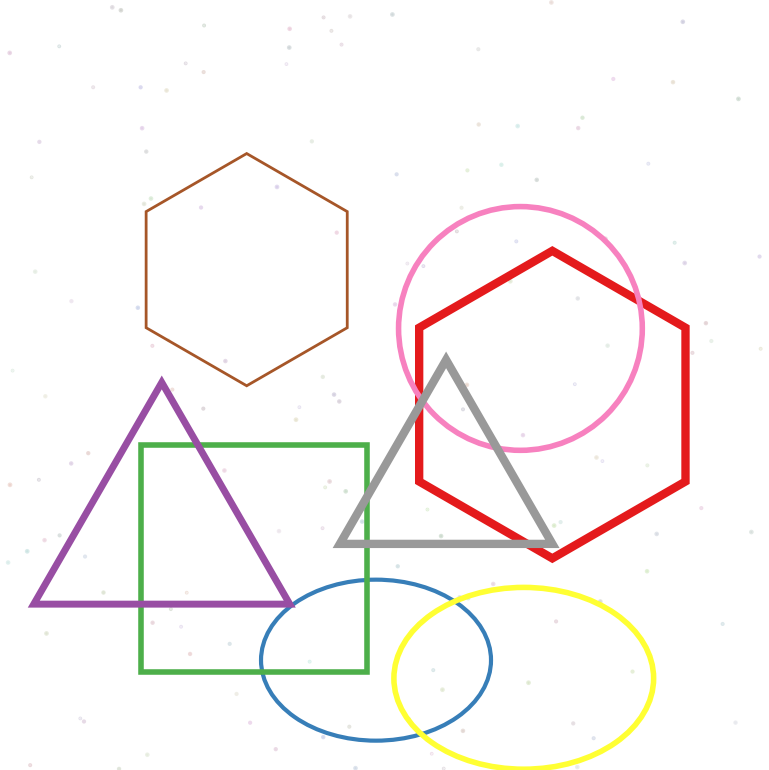[{"shape": "hexagon", "thickness": 3, "radius": 1.0, "center": [0.717, 0.475]}, {"shape": "oval", "thickness": 1.5, "radius": 0.75, "center": [0.488, 0.143]}, {"shape": "square", "thickness": 2, "radius": 0.74, "center": [0.33, 0.274]}, {"shape": "triangle", "thickness": 2.5, "radius": 0.96, "center": [0.21, 0.311]}, {"shape": "oval", "thickness": 2, "radius": 0.84, "center": [0.68, 0.119]}, {"shape": "hexagon", "thickness": 1, "radius": 0.75, "center": [0.32, 0.65]}, {"shape": "circle", "thickness": 2, "radius": 0.79, "center": [0.676, 0.573]}, {"shape": "triangle", "thickness": 3, "radius": 0.8, "center": [0.579, 0.373]}]